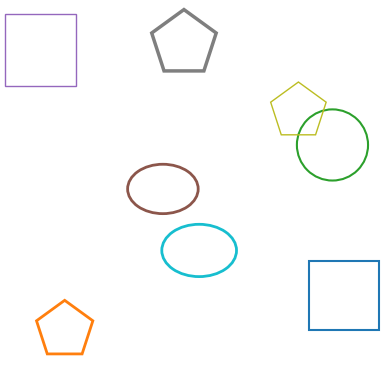[{"shape": "square", "thickness": 1.5, "radius": 0.45, "center": [0.894, 0.233]}, {"shape": "pentagon", "thickness": 2, "radius": 0.38, "center": [0.168, 0.143]}, {"shape": "circle", "thickness": 1.5, "radius": 0.46, "center": [0.864, 0.623]}, {"shape": "square", "thickness": 1, "radius": 0.46, "center": [0.105, 0.871]}, {"shape": "oval", "thickness": 2, "radius": 0.46, "center": [0.423, 0.509]}, {"shape": "pentagon", "thickness": 2.5, "radius": 0.44, "center": [0.478, 0.887]}, {"shape": "pentagon", "thickness": 1, "radius": 0.38, "center": [0.775, 0.711]}, {"shape": "oval", "thickness": 2, "radius": 0.49, "center": [0.517, 0.349]}]